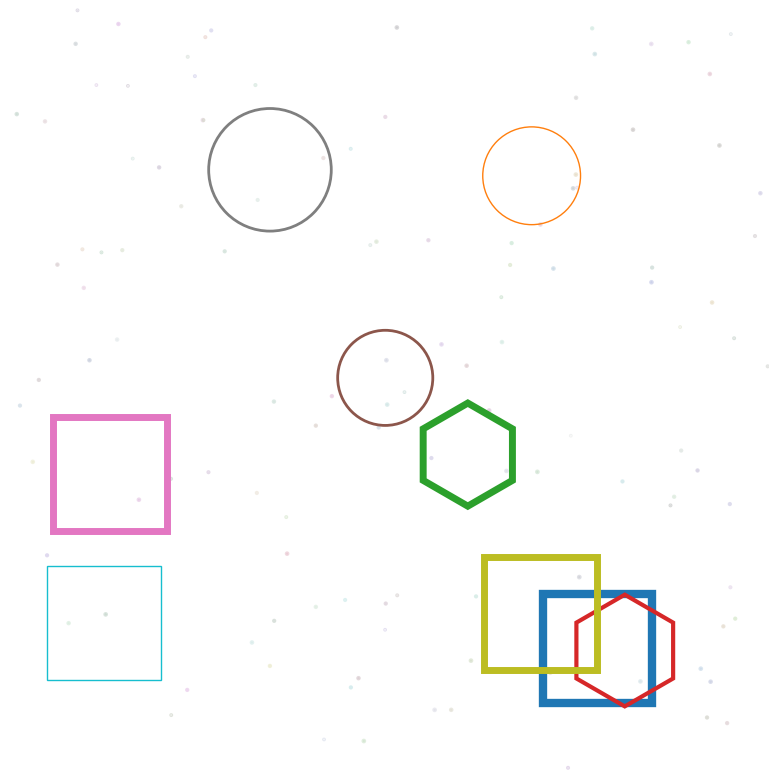[{"shape": "square", "thickness": 3, "radius": 0.35, "center": [0.776, 0.158]}, {"shape": "circle", "thickness": 0.5, "radius": 0.32, "center": [0.69, 0.772]}, {"shape": "hexagon", "thickness": 2.5, "radius": 0.33, "center": [0.608, 0.41]}, {"shape": "hexagon", "thickness": 1.5, "radius": 0.36, "center": [0.811, 0.155]}, {"shape": "circle", "thickness": 1, "radius": 0.31, "center": [0.5, 0.509]}, {"shape": "square", "thickness": 2.5, "radius": 0.37, "center": [0.142, 0.384]}, {"shape": "circle", "thickness": 1, "radius": 0.4, "center": [0.351, 0.779]}, {"shape": "square", "thickness": 2.5, "radius": 0.37, "center": [0.702, 0.203]}, {"shape": "square", "thickness": 0.5, "radius": 0.37, "center": [0.135, 0.191]}]